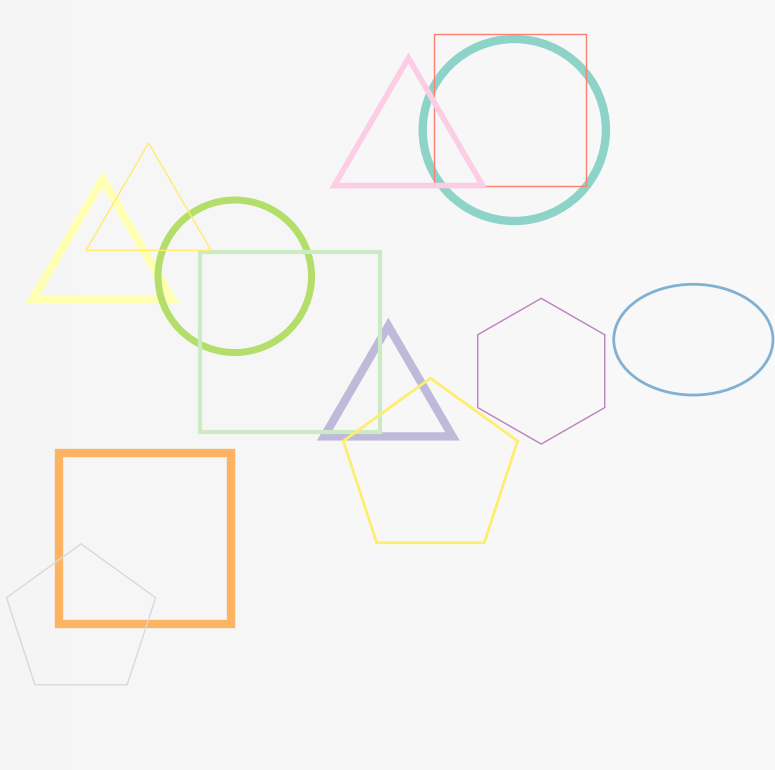[{"shape": "circle", "thickness": 3, "radius": 0.59, "center": [0.664, 0.831]}, {"shape": "triangle", "thickness": 3, "radius": 0.52, "center": [0.132, 0.663]}, {"shape": "triangle", "thickness": 3, "radius": 0.48, "center": [0.501, 0.481]}, {"shape": "square", "thickness": 0.5, "radius": 0.49, "center": [0.658, 0.857]}, {"shape": "oval", "thickness": 1, "radius": 0.51, "center": [0.895, 0.559]}, {"shape": "square", "thickness": 3, "radius": 0.56, "center": [0.187, 0.301]}, {"shape": "circle", "thickness": 2.5, "radius": 0.5, "center": [0.303, 0.641]}, {"shape": "triangle", "thickness": 2, "radius": 0.55, "center": [0.527, 0.814]}, {"shape": "pentagon", "thickness": 0.5, "radius": 0.51, "center": [0.105, 0.192]}, {"shape": "hexagon", "thickness": 0.5, "radius": 0.47, "center": [0.698, 0.518]}, {"shape": "square", "thickness": 1.5, "radius": 0.58, "center": [0.374, 0.556]}, {"shape": "pentagon", "thickness": 1, "radius": 0.59, "center": [0.555, 0.391]}, {"shape": "triangle", "thickness": 0.5, "radius": 0.47, "center": [0.192, 0.721]}]